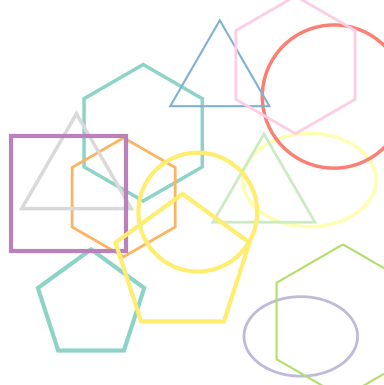[{"shape": "pentagon", "thickness": 3, "radius": 0.73, "center": [0.236, 0.207]}, {"shape": "hexagon", "thickness": 2.5, "radius": 0.89, "center": [0.372, 0.655]}, {"shape": "oval", "thickness": 2.5, "radius": 0.87, "center": [0.804, 0.533]}, {"shape": "oval", "thickness": 2, "radius": 0.74, "center": [0.781, 0.126]}, {"shape": "circle", "thickness": 2.5, "radius": 0.93, "center": [0.867, 0.749]}, {"shape": "triangle", "thickness": 1.5, "radius": 0.74, "center": [0.571, 0.799]}, {"shape": "hexagon", "thickness": 2, "radius": 0.77, "center": [0.321, 0.488]}, {"shape": "hexagon", "thickness": 1.5, "radius": 0.99, "center": [0.891, 0.166]}, {"shape": "hexagon", "thickness": 2, "radius": 0.89, "center": [0.767, 0.831]}, {"shape": "triangle", "thickness": 2.5, "radius": 0.82, "center": [0.199, 0.54]}, {"shape": "square", "thickness": 3, "radius": 0.75, "center": [0.178, 0.498]}, {"shape": "triangle", "thickness": 2, "radius": 0.76, "center": [0.686, 0.499]}, {"shape": "pentagon", "thickness": 3, "radius": 0.92, "center": [0.474, 0.313]}, {"shape": "circle", "thickness": 3, "radius": 0.77, "center": [0.514, 0.449]}]